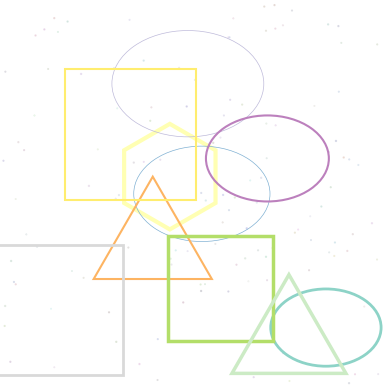[{"shape": "oval", "thickness": 2, "radius": 0.72, "center": [0.847, 0.149]}, {"shape": "hexagon", "thickness": 3, "radius": 0.69, "center": [0.441, 0.541]}, {"shape": "oval", "thickness": 0.5, "radius": 0.99, "center": [0.488, 0.783]}, {"shape": "oval", "thickness": 0.5, "radius": 0.88, "center": [0.524, 0.497]}, {"shape": "triangle", "thickness": 1.5, "radius": 0.89, "center": [0.397, 0.364]}, {"shape": "square", "thickness": 2.5, "radius": 0.68, "center": [0.572, 0.25]}, {"shape": "square", "thickness": 2, "radius": 0.84, "center": [0.15, 0.196]}, {"shape": "oval", "thickness": 1.5, "radius": 0.8, "center": [0.695, 0.588]}, {"shape": "triangle", "thickness": 2.5, "radius": 0.85, "center": [0.75, 0.116]}, {"shape": "square", "thickness": 1.5, "radius": 0.85, "center": [0.34, 0.65]}]